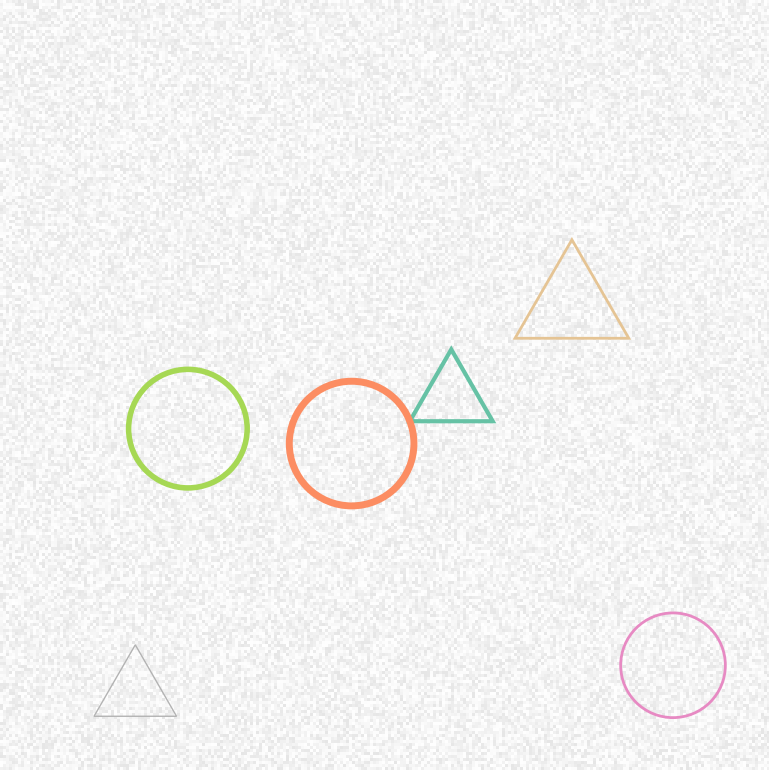[{"shape": "triangle", "thickness": 1.5, "radius": 0.31, "center": [0.586, 0.484]}, {"shape": "circle", "thickness": 2.5, "radius": 0.4, "center": [0.457, 0.424]}, {"shape": "circle", "thickness": 1, "radius": 0.34, "center": [0.874, 0.136]}, {"shape": "circle", "thickness": 2, "radius": 0.38, "center": [0.244, 0.443]}, {"shape": "triangle", "thickness": 1, "radius": 0.43, "center": [0.743, 0.603]}, {"shape": "triangle", "thickness": 0.5, "radius": 0.31, "center": [0.176, 0.101]}]